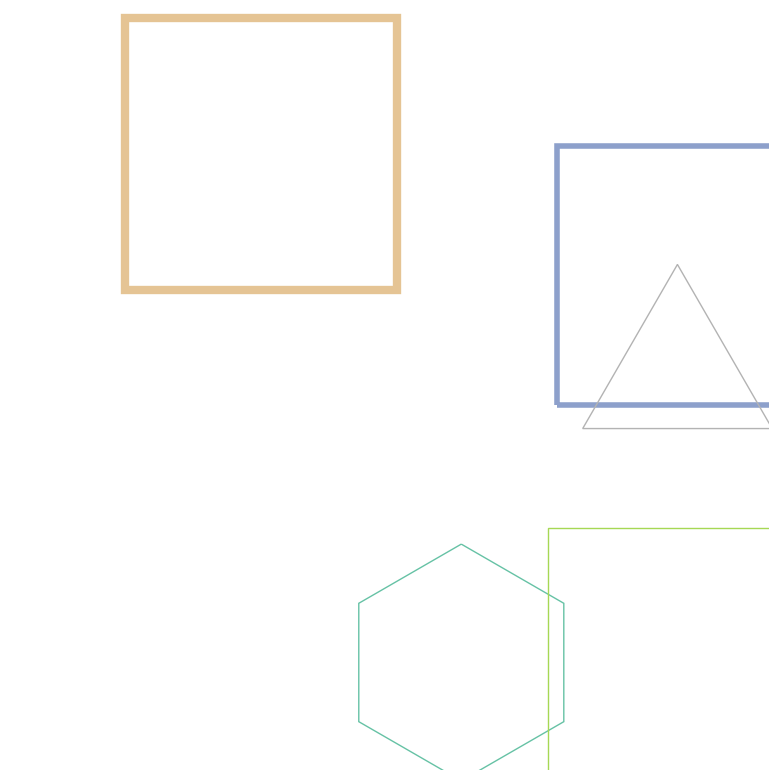[{"shape": "hexagon", "thickness": 0.5, "radius": 0.77, "center": [0.599, 0.14]}, {"shape": "square", "thickness": 2, "radius": 0.84, "center": [0.891, 0.643]}, {"shape": "square", "thickness": 0.5, "radius": 0.8, "center": [0.872, 0.155]}, {"shape": "square", "thickness": 3, "radius": 0.88, "center": [0.338, 0.8]}, {"shape": "triangle", "thickness": 0.5, "radius": 0.71, "center": [0.88, 0.514]}]